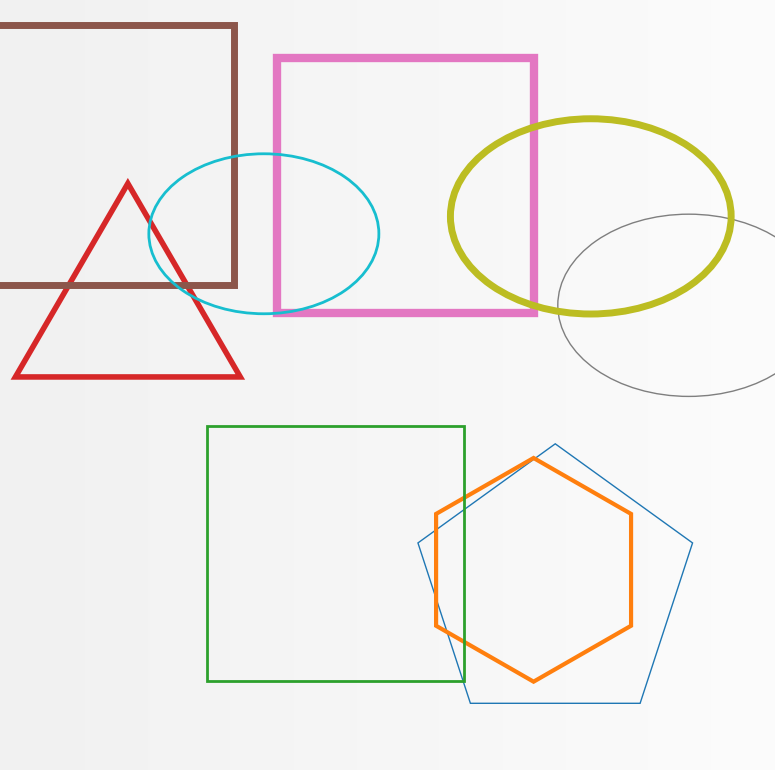[{"shape": "pentagon", "thickness": 0.5, "radius": 0.93, "center": [0.716, 0.237]}, {"shape": "hexagon", "thickness": 1.5, "radius": 0.73, "center": [0.688, 0.26]}, {"shape": "square", "thickness": 1, "radius": 0.83, "center": [0.433, 0.281]}, {"shape": "triangle", "thickness": 2, "radius": 0.84, "center": [0.165, 0.594]}, {"shape": "square", "thickness": 2.5, "radius": 0.85, "center": [0.133, 0.798]}, {"shape": "square", "thickness": 3, "radius": 0.83, "center": [0.523, 0.759]}, {"shape": "oval", "thickness": 0.5, "radius": 0.85, "center": [0.889, 0.604]}, {"shape": "oval", "thickness": 2.5, "radius": 0.91, "center": [0.762, 0.719]}, {"shape": "oval", "thickness": 1, "radius": 0.74, "center": [0.34, 0.696]}]